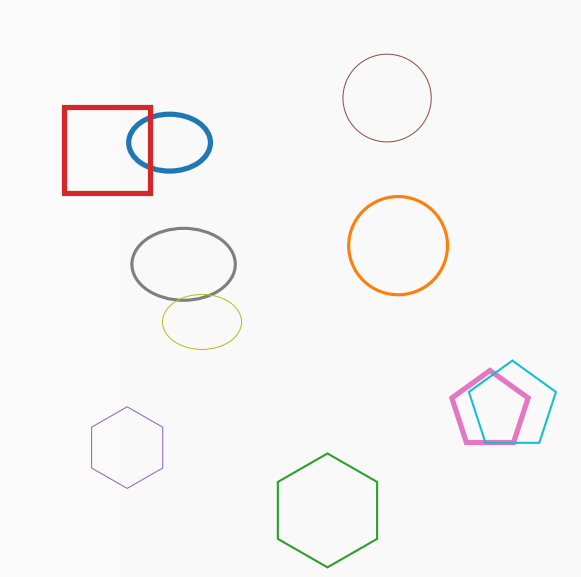[{"shape": "oval", "thickness": 2.5, "radius": 0.35, "center": [0.292, 0.752]}, {"shape": "circle", "thickness": 1.5, "radius": 0.43, "center": [0.685, 0.574]}, {"shape": "hexagon", "thickness": 1, "radius": 0.49, "center": [0.563, 0.115]}, {"shape": "square", "thickness": 2.5, "radius": 0.37, "center": [0.184, 0.74]}, {"shape": "hexagon", "thickness": 0.5, "radius": 0.35, "center": [0.219, 0.224]}, {"shape": "circle", "thickness": 0.5, "radius": 0.38, "center": [0.666, 0.829]}, {"shape": "pentagon", "thickness": 2.5, "radius": 0.34, "center": [0.843, 0.289]}, {"shape": "oval", "thickness": 1.5, "radius": 0.44, "center": [0.316, 0.541]}, {"shape": "oval", "thickness": 0.5, "radius": 0.34, "center": [0.348, 0.442]}, {"shape": "pentagon", "thickness": 1, "radius": 0.39, "center": [0.882, 0.296]}]